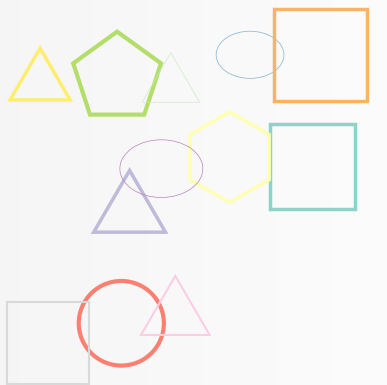[{"shape": "square", "thickness": 2.5, "radius": 0.55, "center": [0.807, 0.567]}, {"shape": "hexagon", "thickness": 2.5, "radius": 0.59, "center": [0.593, 0.592]}, {"shape": "triangle", "thickness": 2.5, "radius": 0.53, "center": [0.334, 0.45]}, {"shape": "circle", "thickness": 3, "radius": 0.55, "center": [0.313, 0.16]}, {"shape": "oval", "thickness": 0.5, "radius": 0.44, "center": [0.645, 0.858]}, {"shape": "square", "thickness": 2.5, "radius": 0.6, "center": [0.828, 0.857]}, {"shape": "pentagon", "thickness": 3, "radius": 0.6, "center": [0.302, 0.799]}, {"shape": "triangle", "thickness": 1.5, "radius": 0.51, "center": [0.452, 0.181]}, {"shape": "square", "thickness": 1.5, "radius": 0.53, "center": [0.124, 0.109]}, {"shape": "oval", "thickness": 0.5, "radius": 0.54, "center": [0.416, 0.562]}, {"shape": "triangle", "thickness": 0.5, "radius": 0.43, "center": [0.441, 0.777]}, {"shape": "triangle", "thickness": 2.5, "radius": 0.45, "center": [0.103, 0.785]}]